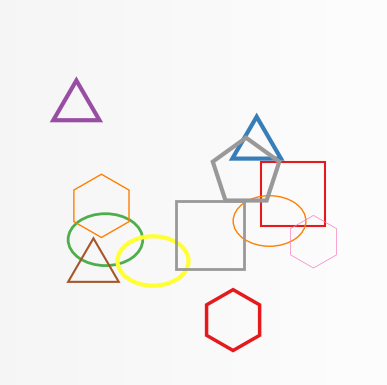[{"shape": "square", "thickness": 1.5, "radius": 0.41, "center": [0.756, 0.496]}, {"shape": "hexagon", "thickness": 2.5, "radius": 0.4, "center": [0.602, 0.169]}, {"shape": "triangle", "thickness": 3, "radius": 0.36, "center": [0.662, 0.624]}, {"shape": "oval", "thickness": 2, "radius": 0.48, "center": [0.272, 0.378]}, {"shape": "triangle", "thickness": 3, "radius": 0.34, "center": [0.197, 0.722]}, {"shape": "oval", "thickness": 1, "radius": 0.47, "center": [0.696, 0.426]}, {"shape": "hexagon", "thickness": 1, "radius": 0.41, "center": [0.262, 0.465]}, {"shape": "oval", "thickness": 3, "radius": 0.46, "center": [0.395, 0.322]}, {"shape": "triangle", "thickness": 1.5, "radius": 0.38, "center": [0.241, 0.306]}, {"shape": "hexagon", "thickness": 0.5, "radius": 0.34, "center": [0.809, 0.372]}, {"shape": "pentagon", "thickness": 3, "radius": 0.45, "center": [0.635, 0.552]}, {"shape": "square", "thickness": 2, "radius": 0.44, "center": [0.542, 0.39]}]